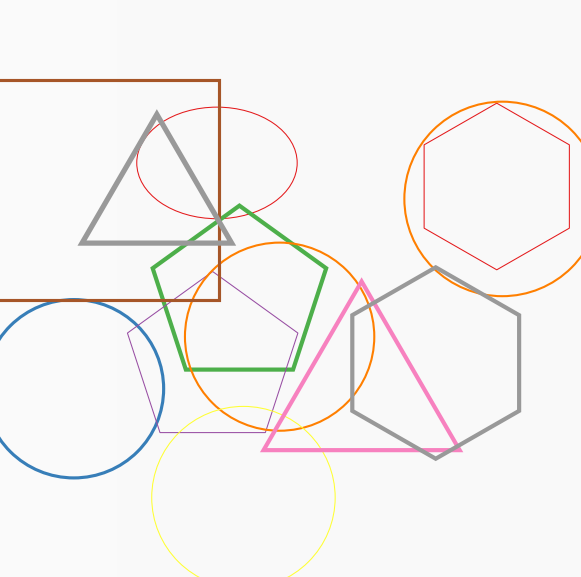[{"shape": "oval", "thickness": 0.5, "radius": 0.69, "center": [0.373, 0.717]}, {"shape": "hexagon", "thickness": 0.5, "radius": 0.72, "center": [0.855, 0.676]}, {"shape": "circle", "thickness": 1.5, "radius": 0.77, "center": [0.127, 0.326]}, {"shape": "pentagon", "thickness": 2, "radius": 0.78, "center": [0.412, 0.486]}, {"shape": "pentagon", "thickness": 0.5, "radius": 0.77, "center": [0.366, 0.375]}, {"shape": "circle", "thickness": 1, "radius": 0.81, "center": [0.481, 0.416]}, {"shape": "circle", "thickness": 1, "radius": 0.84, "center": [0.864, 0.655]}, {"shape": "circle", "thickness": 0.5, "radius": 0.79, "center": [0.419, 0.138]}, {"shape": "square", "thickness": 1.5, "radius": 0.95, "center": [0.186, 0.67]}, {"shape": "triangle", "thickness": 2, "radius": 0.97, "center": [0.622, 0.317]}, {"shape": "hexagon", "thickness": 2, "radius": 0.83, "center": [0.75, 0.371]}, {"shape": "triangle", "thickness": 2.5, "radius": 0.74, "center": [0.27, 0.652]}]